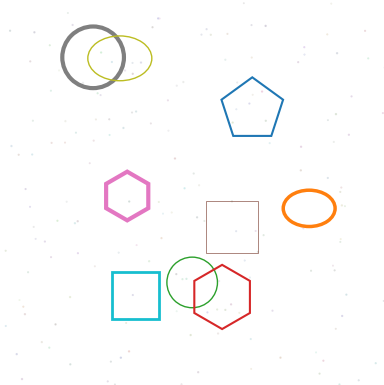[{"shape": "pentagon", "thickness": 1.5, "radius": 0.42, "center": [0.655, 0.715]}, {"shape": "oval", "thickness": 2.5, "radius": 0.34, "center": [0.803, 0.459]}, {"shape": "circle", "thickness": 1, "radius": 0.33, "center": [0.499, 0.266]}, {"shape": "hexagon", "thickness": 1.5, "radius": 0.42, "center": [0.577, 0.229]}, {"shape": "square", "thickness": 0.5, "radius": 0.34, "center": [0.602, 0.41]}, {"shape": "hexagon", "thickness": 3, "radius": 0.32, "center": [0.33, 0.491]}, {"shape": "circle", "thickness": 3, "radius": 0.4, "center": [0.242, 0.851]}, {"shape": "oval", "thickness": 1, "radius": 0.42, "center": [0.311, 0.848]}, {"shape": "square", "thickness": 2, "radius": 0.3, "center": [0.351, 0.234]}]